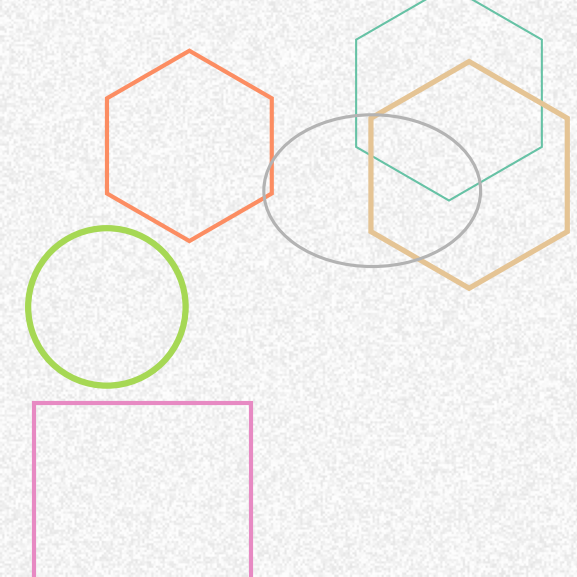[{"shape": "hexagon", "thickness": 1, "radius": 0.93, "center": [0.777, 0.838]}, {"shape": "hexagon", "thickness": 2, "radius": 0.82, "center": [0.328, 0.746]}, {"shape": "square", "thickness": 2, "radius": 0.94, "center": [0.247, 0.113]}, {"shape": "circle", "thickness": 3, "radius": 0.68, "center": [0.185, 0.468]}, {"shape": "hexagon", "thickness": 2.5, "radius": 0.98, "center": [0.812, 0.696]}, {"shape": "oval", "thickness": 1.5, "radius": 0.94, "center": [0.645, 0.669]}]